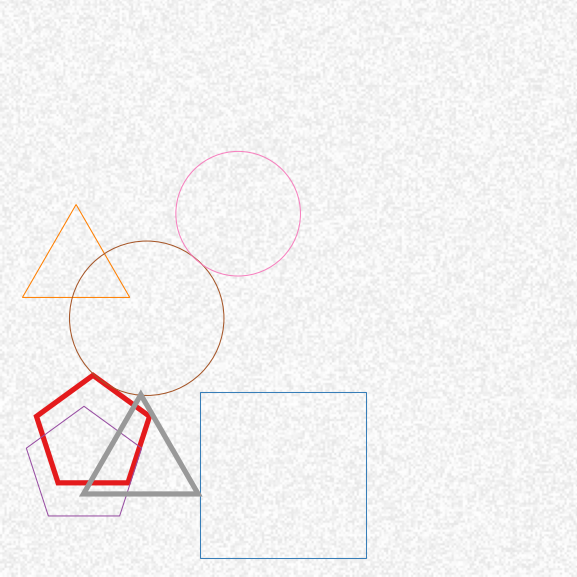[{"shape": "pentagon", "thickness": 2.5, "radius": 0.51, "center": [0.161, 0.246]}, {"shape": "square", "thickness": 0.5, "radius": 0.72, "center": [0.49, 0.177]}, {"shape": "pentagon", "thickness": 0.5, "radius": 0.52, "center": [0.145, 0.191]}, {"shape": "triangle", "thickness": 0.5, "radius": 0.54, "center": [0.132, 0.538]}, {"shape": "circle", "thickness": 0.5, "radius": 0.67, "center": [0.254, 0.448]}, {"shape": "circle", "thickness": 0.5, "radius": 0.54, "center": [0.412, 0.629]}, {"shape": "triangle", "thickness": 2.5, "radius": 0.57, "center": [0.244, 0.201]}]